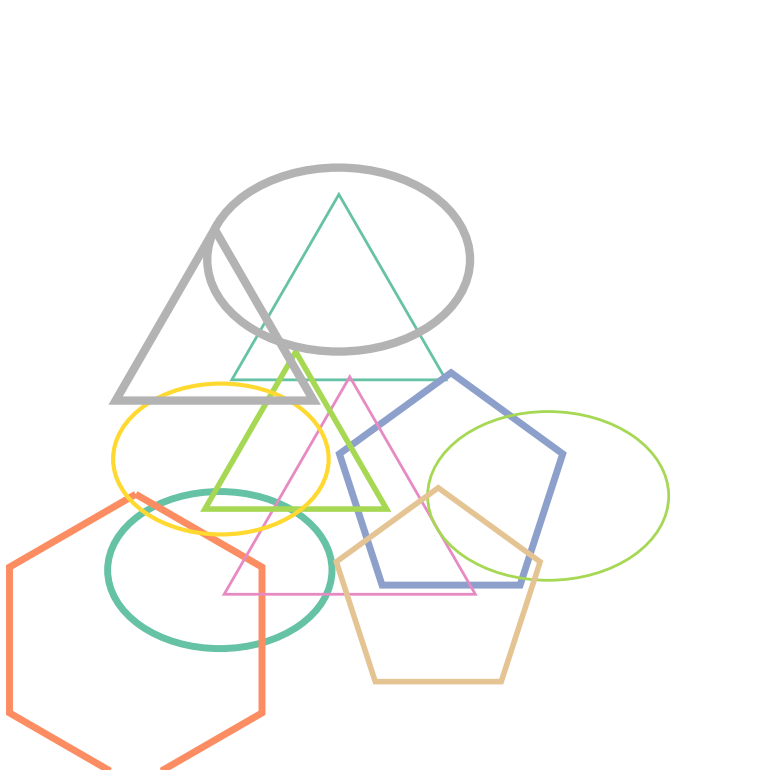[{"shape": "oval", "thickness": 2.5, "radius": 0.73, "center": [0.285, 0.26]}, {"shape": "triangle", "thickness": 1, "radius": 0.8, "center": [0.44, 0.587]}, {"shape": "hexagon", "thickness": 2.5, "radius": 0.95, "center": [0.176, 0.169]}, {"shape": "pentagon", "thickness": 2.5, "radius": 0.76, "center": [0.586, 0.363]}, {"shape": "triangle", "thickness": 1, "radius": 0.94, "center": [0.454, 0.322]}, {"shape": "oval", "thickness": 1, "radius": 0.78, "center": [0.712, 0.356]}, {"shape": "triangle", "thickness": 2, "radius": 0.68, "center": [0.384, 0.407]}, {"shape": "oval", "thickness": 1.5, "radius": 0.7, "center": [0.287, 0.404]}, {"shape": "pentagon", "thickness": 2, "radius": 0.7, "center": [0.569, 0.227]}, {"shape": "triangle", "thickness": 3, "radius": 0.74, "center": [0.279, 0.554]}, {"shape": "oval", "thickness": 3, "radius": 0.85, "center": [0.44, 0.663]}]